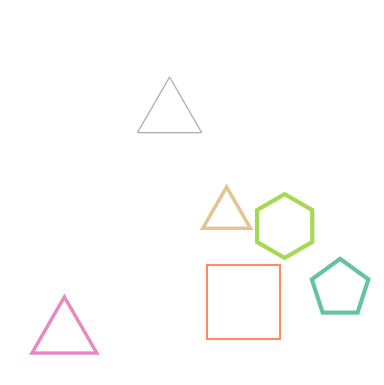[{"shape": "pentagon", "thickness": 3, "radius": 0.39, "center": [0.883, 0.251]}, {"shape": "square", "thickness": 1.5, "radius": 0.48, "center": [0.632, 0.216]}, {"shape": "triangle", "thickness": 2.5, "radius": 0.49, "center": [0.167, 0.132]}, {"shape": "hexagon", "thickness": 3, "radius": 0.41, "center": [0.739, 0.413]}, {"shape": "triangle", "thickness": 2.5, "radius": 0.36, "center": [0.589, 0.443]}, {"shape": "triangle", "thickness": 1, "radius": 0.48, "center": [0.44, 0.704]}]